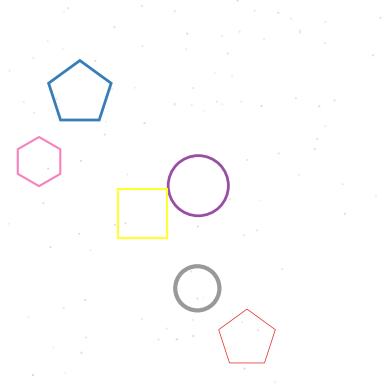[{"shape": "pentagon", "thickness": 0.5, "radius": 0.39, "center": [0.642, 0.12]}, {"shape": "pentagon", "thickness": 2, "radius": 0.43, "center": [0.207, 0.757]}, {"shape": "circle", "thickness": 2, "radius": 0.39, "center": [0.515, 0.518]}, {"shape": "square", "thickness": 1.5, "radius": 0.32, "center": [0.37, 0.446]}, {"shape": "hexagon", "thickness": 1.5, "radius": 0.32, "center": [0.101, 0.58]}, {"shape": "circle", "thickness": 3, "radius": 0.29, "center": [0.513, 0.251]}]